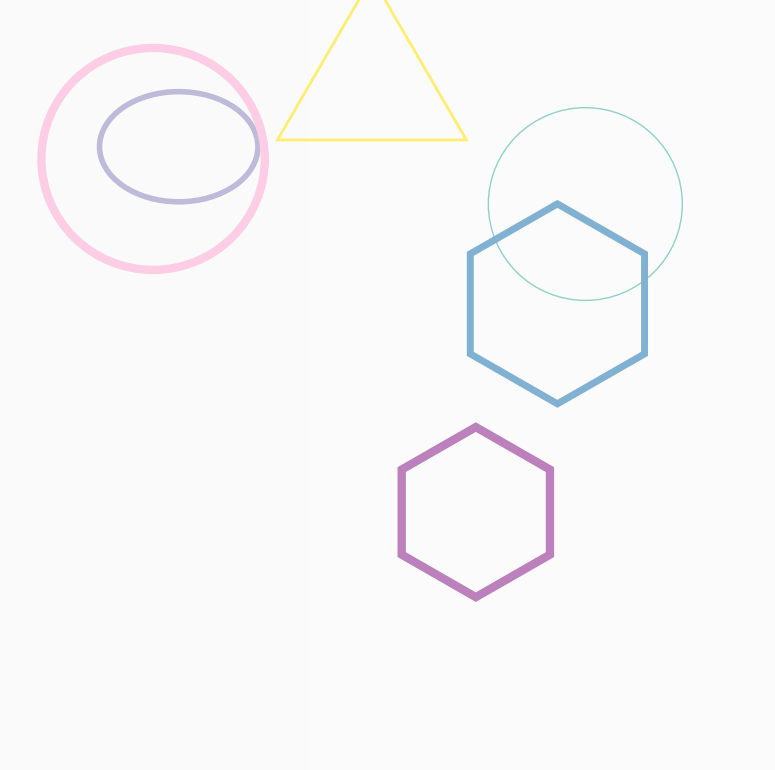[{"shape": "circle", "thickness": 0.5, "radius": 0.63, "center": [0.755, 0.735]}, {"shape": "oval", "thickness": 2, "radius": 0.51, "center": [0.231, 0.809]}, {"shape": "hexagon", "thickness": 2.5, "radius": 0.65, "center": [0.719, 0.605]}, {"shape": "circle", "thickness": 3, "radius": 0.72, "center": [0.198, 0.794]}, {"shape": "hexagon", "thickness": 3, "radius": 0.55, "center": [0.614, 0.335]}, {"shape": "triangle", "thickness": 1, "radius": 0.7, "center": [0.48, 0.889]}]